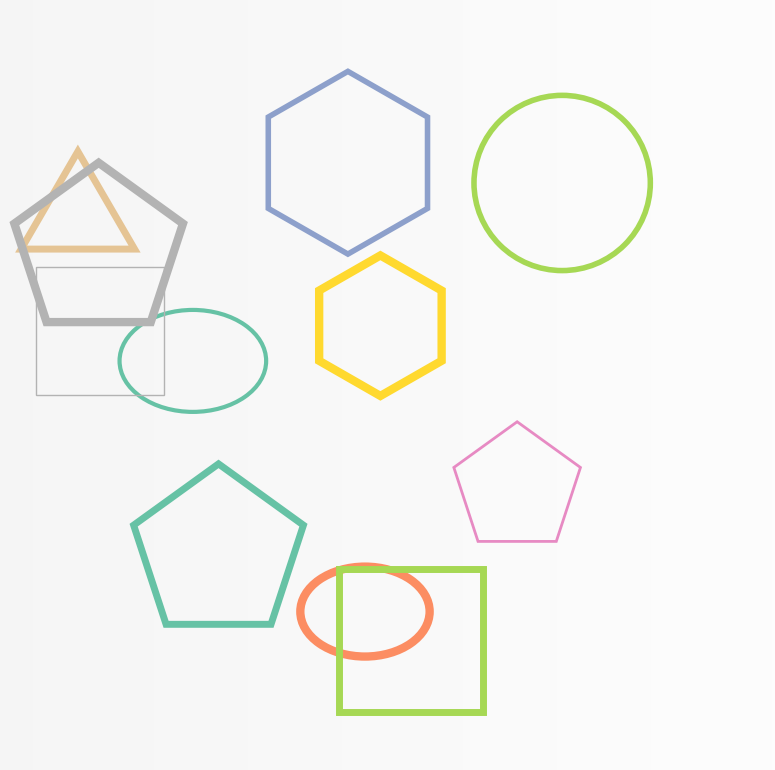[{"shape": "oval", "thickness": 1.5, "radius": 0.47, "center": [0.249, 0.531]}, {"shape": "pentagon", "thickness": 2.5, "radius": 0.58, "center": [0.282, 0.282]}, {"shape": "oval", "thickness": 3, "radius": 0.42, "center": [0.471, 0.206]}, {"shape": "hexagon", "thickness": 2, "radius": 0.59, "center": [0.449, 0.789]}, {"shape": "pentagon", "thickness": 1, "radius": 0.43, "center": [0.667, 0.366]}, {"shape": "square", "thickness": 2.5, "radius": 0.46, "center": [0.53, 0.169]}, {"shape": "circle", "thickness": 2, "radius": 0.57, "center": [0.725, 0.762]}, {"shape": "hexagon", "thickness": 3, "radius": 0.46, "center": [0.491, 0.577]}, {"shape": "triangle", "thickness": 2.5, "radius": 0.42, "center": [0.1, 0.719]}, {"shape": "pentagon", "thickness": 3, "radius": 0.57, "center": [0.127, 0.674]}, {"shape": "square", "thickness": 0.5, "radius": 0.41, "center": [0.129, 0.57]}]